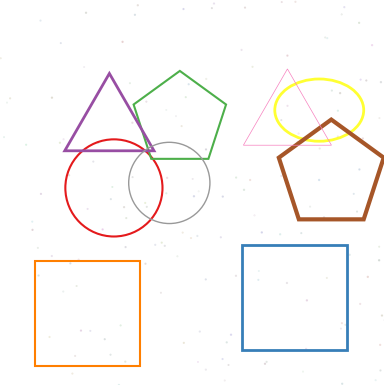[{"shape": "circle", "thickness": 1.5, "radius": 0.63, "center": [0.296, 0.512]}, {"shape": "square", "thickness": 2, "radius": 0.68, "center": [0.764, 0.227]}, {"shape": "pentagon", "thickness": 1.5, "radius": 0.63, "center": [0.467, 0.69]}, {"shape": "triangle", "thickness": 2, "radius": 0.67, "center": [0.284, 0.675]}, {"shape": "square", "thickness": 1.5, "radius": 0.68, "center": [0.227, 0.185]}, {"shape": "oval", "thickness": 2, "radius": 0.58, "center": [0.829, 0.714]}, {"shape": "pentagon", "thickness": 3, "radius": 0.72, "center": [0.86, 0.546]}, {"shape": "triangle", "thickness": 0.5, "radius": 0.66, "center": [0.747, 0.689]}, {"shape": "circle", "thickness": 1, "radius": 0.53, "center": [0.44, 0.525]}]